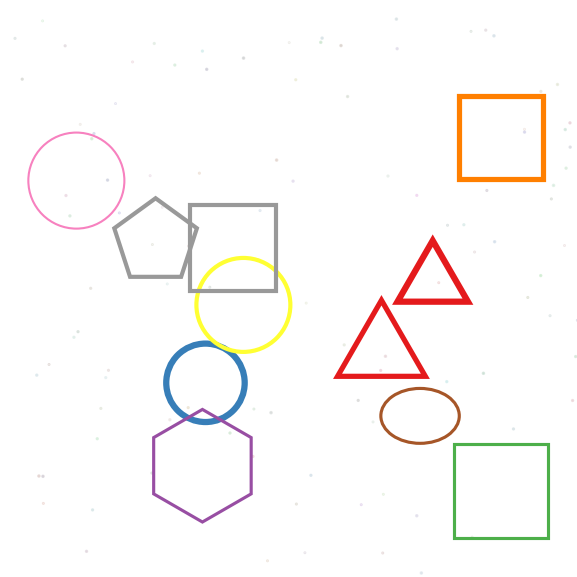[{"shape": "triangle", "thickness": 2.5, "radius": 0.44, "center": [0.661, 0.391]}, {"shape": "triangle", "thickness": 3, "radius": 0.35, "center": [0.749, 0.512]}, {"shape": "circle", "thickness": 3, "radius": 0.34, "center": [0.356, 0.336]}, {"shape": "square", "thickness": 1.5, "radius": 0.41, "center": [0.868, 0.149]}, {"shape": "hexagon", "thickness": 1.5, "radius": 0.49, "center": [0.351, 0.193]}, {"shape": "square", "thickness": 2.5, "radius": 0.36, "center": [0.867, 0.761]}, {"shape": "circle", "thickness": 2, "radius": 0.41, "center": [0.421, 0.471]}, {"shape": "oval", "thickness": 1.5, "radius": 0.34, "center": [0.727, 0.279]}, {"shape": "circle", "thickness": 1, "radius": 0.42, "center": [0.132, 0.686]}, {"shape": "square", "thickness": 2, "radius": 0.37, "center": [0.403, 0.569]}, {"shape": "pentagon", "thickness": 2, "radius": 0.38, "center": [0.269, 0.581]}]